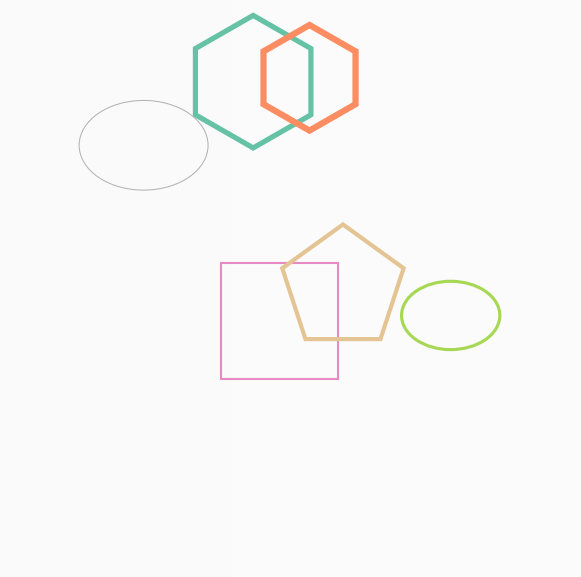[{"shape": "hexagon", "thickness": 2.5, "radius": 0.57, "center": [0.436, 0.858]}, {"shape": "hexagon", "thickness": 3, "radius": 0.46, "center": [0.532, 0.864]}, {"shape": "square", "thickness": 1, "radius": 0.5, "center": [0.481, 0.444]}, {"shape": "oval", "thickness": 1.5, "radius": 0.42, "center": [0.775, 0.453]}, {"shape": "pentagon", "thickness": 2, "radius": 0.55, "center": [0.59, 0.501]}, {"shape": "oval", "thickness": 0.5, "radius": 0.55, "center": [0.247, 0.748]}]